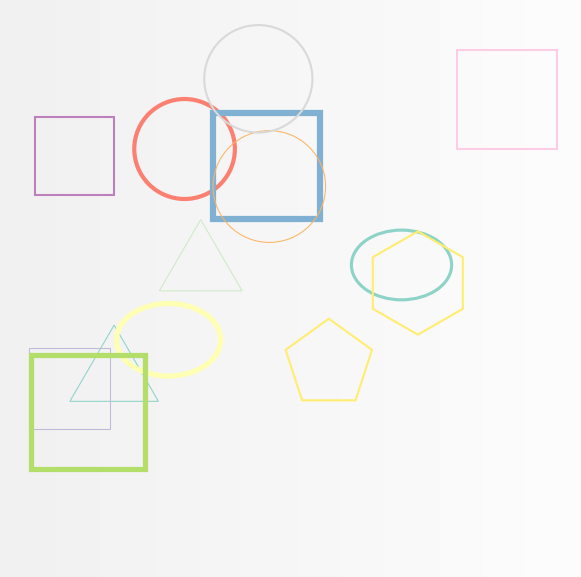[{"shape": "triangle", "thickness": 0.5, "radius": 0.44, "center": [0.196, 0.348]}, {"shape": "oval", "thickness": 1.5, "radius": 0.43, "center": [0.691, 0.54]}, {"shape": "oval", "thickness": 2.5, "radius": 0.45, "center": [0.29, 0.411]}, {"shape": "square", "thickness": 0.5, "radius": 0.35, "center": [0.119, 0.326]}, {"shape": "circle", "thickness": 2, "radius": 0.43, "center": [0.318, 0.741]}, {"shape": "square", "thickness": 3, "radius": 0.46, "center": [0.459, 0.712]}, {"shape": "circle", "thickness": 0.5, "radius": 0.48, "center": [0.463, 0.676]}, {"shape": "square", "thickness": 2.5, "radius": 0.49, "center": [0.151, 0.286]}, {"shape": "square", "thickness": 1, "radius": 0.43, "center": [0.873, 0.827]}, {"shape": "circle", "thickness": 1, "radius": 0.47, "center": [0.444, 0.863]}, {"shape": "square", "thickness": 1, "radius": 0.34, "center": [0.128, 0.729]}, {"shape": "triangle", "thickness": 0.5, "radius": 0.41, "center": [0.345, 0.537]}, {"shape": "pentagon", "thickness": 1, "radius": 0.39, "center": [0.566, 0.369]}, {"shape": "hexagon", "thickness": 1, "radius": 0.45, "center": [0.719, 0.509]}]